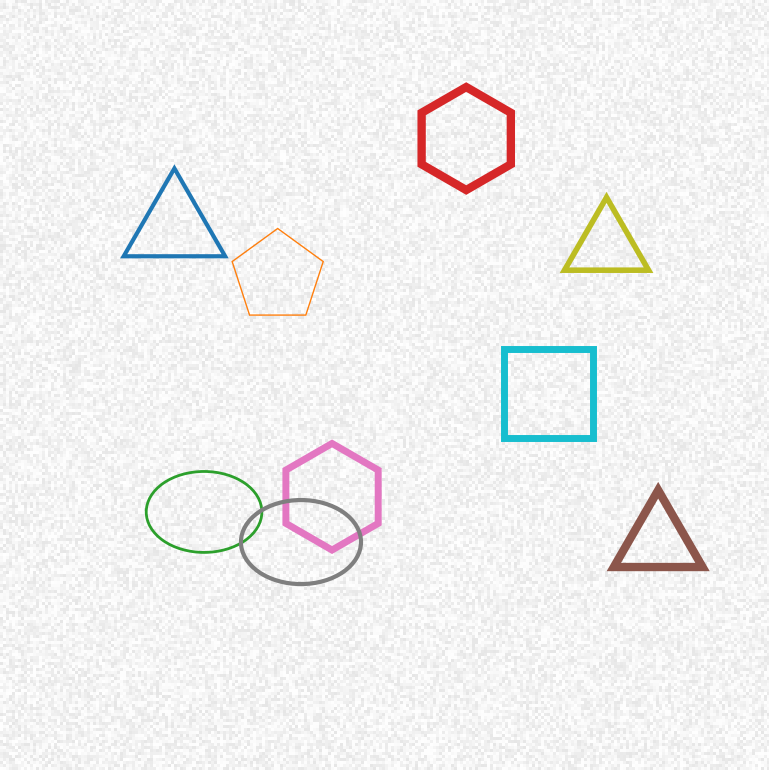[{"shape": "triangle", "thickness": 1.5, "radius": 0.38, "center": [0.227, 0.705]}, {"shape": "pentagon", "thickness": 0.5, "radius": 0.31, "center": [0.361, 0.641]}, {"shape": "oval", "thickness": 1, "radius": 0.38, "center": [0.265, 0.335]}, {"shape": "hexagon", "thickness": 3, "radius": 0.33, "center": [0.605, 0.82]}, {"shape": "triangle", "thickness": 3, "radius": 0.33, "center": [0.855, 0.297]}, {"shape": "hexagon", "thickness": 2.5, "radius": 0.35, "center": [0.431, 0.355]}, {"shape": "oval", "thickness": 1.5, "radius": 0.39, "center": [0.391, 0.296]}, {"shape": "triangle", "thickness": 2, "radius": 0.32, "center": [0.788, 0.681]}, {"shape": "square", "thickness": 2.5, "radius": 0.29, "center": [0.712, 0.489]}]